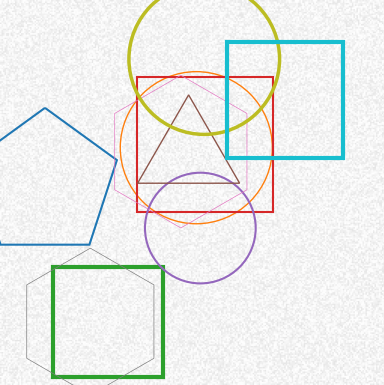[{"shape": "pentagon", "thickness": 1.5, "radius": 0.98, "center": [0.117, 0.523]}, {"shape": "circle", "thickness": 1, "radius": 0.99, "center": [0.51, 0.616]}, {"shape": "square", "thickness": 3, "radius": 0.71, "center": [0.281, 0.165]}, {"shape": "square", "thickness": 1.5, "radius": 0.88, "center": [0.533, 0.625]}, {"shape": "circle", "thickness": 1.5, "radius": 0.72, "center": [0.52, 0.408]}, {"shape": "triangle", "thickness": 1, "radius": 0.76, "center": [0.49, 0.601]}, {"shape": "hexagon", "thickness": 0.5, "radius": 0.99, "center": [0.47, 0.606]}, {"shape": "hexagon", "thickness": 0.5, "radius": 0.95, "center": [0.235, 0.165]}, {"shape": "circle", "thickness": 2.5, "radius": 0.98, "center": [0.531, 0.847]}, {"shape": "square", "thickness": 3, "radius": 0.75, "center": [0.74, 0.74]}]